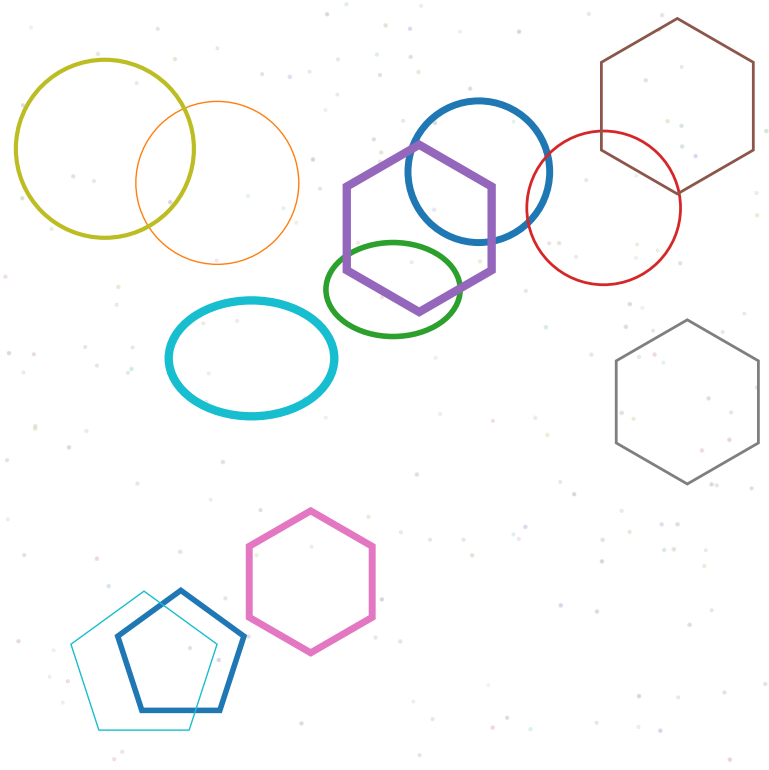[{"shape": "circle", "thickness": 2.5, "radius": 0.46, "center": [0.622, 0.777]}, {"shape": "pentagon", "thickness": 2, "radius": 0.43, "center": [0.235, 0.147]}, {"shape": "circle", "thickness": 0.5, "radius": 0.53, "center": [0.282, 0.763]}, {"shape": "oval", "thickness": 2, "radius": 0.44, "center": [0.51, 0.624]}, {"shape": "circle", "thickness": 1, "radius": 0.5, "center": [0.784, 0.73]}, {"shape": "hexagon", "thickness": 3, "radius": 0.54, "center": [0.544, 0.703]}, {"shape": "hexagon", "thickness": 1, "radius": 0.57, "center": [0.88, 0.862]}, {"shape": "hexagon", "thickness": 2.5, "radius": 0.46, "center": [0.404, 0.244]}, {"shape": "hexagon", "thickness": 1, "radius": 0.53, "center": [0.893, 0.478]}, {"shape": "circle", "thickness": 1.5, "radius": 0.58, "center": [0.136, 0.807]}, {"shape": "oval", "thickness": 3, "radius": 0.54, "center": [0.327, 0.535]}, {"shape": "pentagon", "thickness": 0.5, "radius": 0.5, "center": [0.187, 0.133]}]